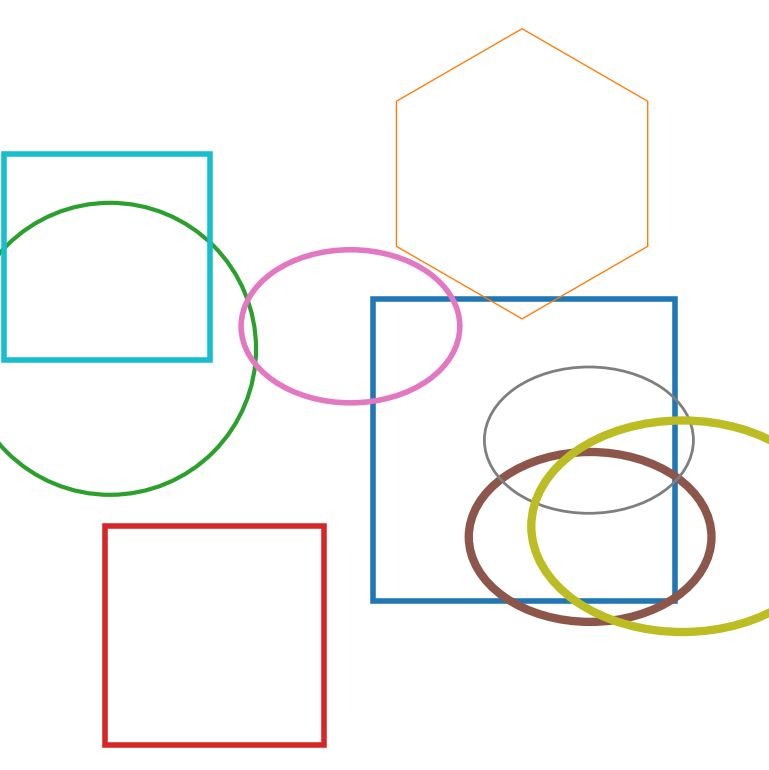[{"shape": "square", "thickness": 2, "radius": 0.98, "center": [0.681, 0.416]}, {"shape": "hexagon", "thickness": 0.5, "radius": 0.94, "center": [0.678, 0.774]}, {"shape": "circle", "thickness": 1.5, "radius": 0.95, "center": [0.143, 0.547]}, {"shape": "square", "thickness": 2, "radius": 0.71, "center": [0.279, 0.175]}, {"shape": "oval", "thickness": 3, "radius": 0.79, "center": [0.766, 0.303]}, {"shape": "oval", "thickness": 2, "radius": 0.71, "center": [0.455, 0.576]}, {"shape": "oval", "thickness": 1, "radius": 0.68, "center": [0.765, 0.428]}, {"shape": "oval", "thickness": 3, "radius": 0.98, "center": [0.886, 0.317]}, {"shape": "square", "thickness": 2, "radius": 0.67, "center": [0.139, 0.666]}]